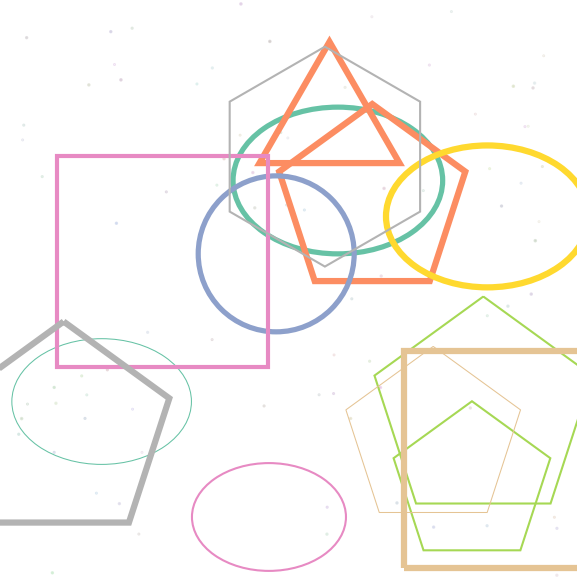[{"shape": "oval", "thickness": 0.5, "radius": 0.78, "center": [0.176, 0.304]}, {"shape": "oval", "thickness": 2.5, "radius": 0.91, "center": [0.585, 0.687]}, {"shape": "pentagon", "thickness": 3, "radius": 0.85, "center": [0.645, 0.65]}, {"shape": "triangle", "thickness": 3, "radius": 0.7, "center": [0.571, 0.787]}, {"shape": "circle", "thickness": 2.5, "radius": 0.68, "center": [0.478, 0.56]}, {"shape": "oval", "thickness": 1, "radius": 0.67, "center": [0.466, 0.104]}, {"shape": "square", "thickness": 2, "radius": 0.91, "center": [0.282, 0.546]}, {"shape": "pentagon", "thickness": 1, "radius": 0.99, "center": [0.837, 0.288]}, {"shape": "pentagon", "thickness": 1, "radius": 0.71, "center": [0.817, 0.162]}, {"shape": "oval", "thickness": 3, "radius": 0.88, "center": [0.844, 0.624]}, {"shape": "pentagon", "thickness": 0.5, "radius": 0.79, "center": [0.75, 0.24]}, {"shape": "square", "thickness": 3, "radius": 0.94, "center": [0.887, 0.204]}, {"shape": "hexagon", "thickness": 1, "radius": 0.95, "center": [0.563, 0.728]}, {"shape": "pentagon", "thickness": 3, "radius": 0.96, "center": [0.11, 0.25]}]